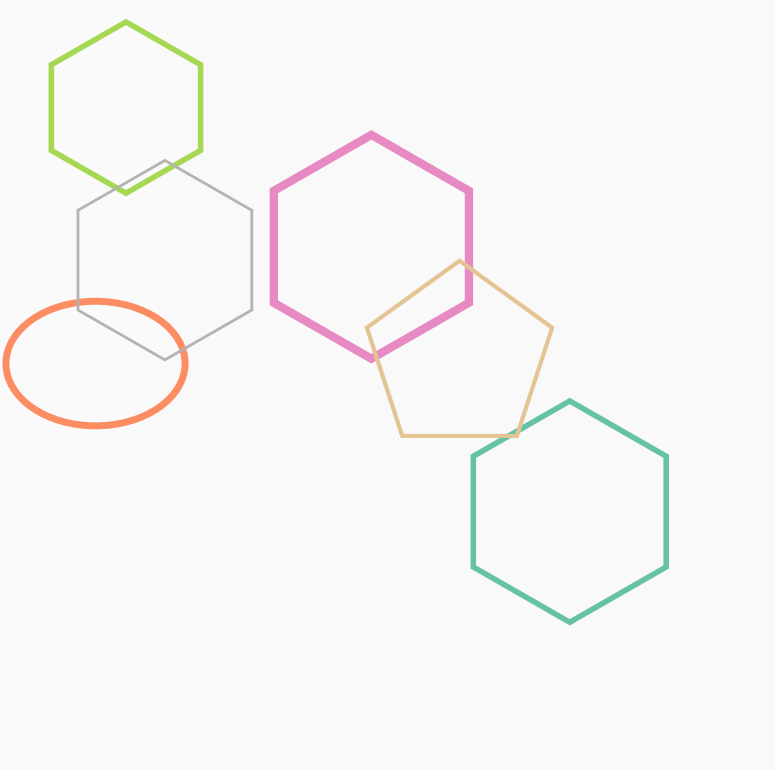[{"shape": "hexagon", "thickness": 2, "radius": 0.72, "center": [0.735, 0.336]}, {"shape": "oval", "thickness": 2.5, "radius": 0.58, "center": [0.123, 0.528]}, {"shape": "hexagon", "thickness": 3, "radius": 0.73, "center": [0.479, 0.679]}, {"shape": "hexagon", "thickness": 2, "radius": 0.56, "center": [0.163, 0.86]}, {"shape": "pentagon", "thickness": 1.5, "radius": 0.63, "center": [0.593, 0.536]}, {"shape": "hexagon", "thickness": 1, "radius": 0.65, "center": [0.213, 0.662]}]